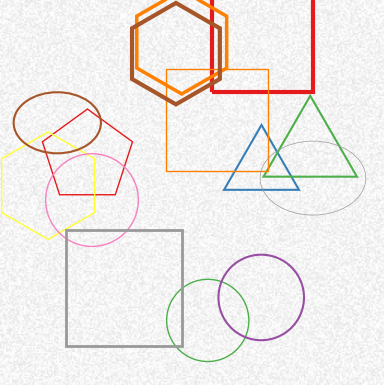[{"shape": "pentagon", "thickness": 1, "radius": 0.62, "center": [0.227, 0.594]}, {"shape": "square", "thickness": 3, "radius": 0.66, "center": [0.682, 0.892]}, {"shape": "triangle", "thickness": 1.5, "radius": 0.56, "center": [0.679, 0.563]}, {"shape": "circle", "thickness": 1, "radius": 0.53, "center": [0.54, 0.168]}, {"shape": "triangle", "thickness": 1.5, "radius": 0.7, "center": [0.806, 0.611]}, {"shape": "circle", "thickness": 1.5, "radius": 0.56, "center": [0.679, 0.227]}, {"shape": "hexagon", "thickness": 2.5, "radius": 0.67, "center": [0.472, 0.891]}, {"shape": "square", "thickness": 1, "radius": 0.66, "center": [0.565, 0.689]}, {"shape": "hexagon", "thickness": 1, "radius": 0.7, "center": [0.125, 0.518]}, {"shape": "hexagon", "thickness": 3, "radius": 0.66, "center": [0.457, 0.861]}, {"shape": "oval", "thickness": 1.5, "radius": 0.57, "center": [0.149, 0.681]}, {"shape": "circle", "thickness": 1, "radius": 0.6, "center": [0.239, 0.48]}, {"shape": "square", "thickness": 2, "radius": 0.75, "center": [0.322, 0.252]}, {"shape": "oval", "thickness": 0.5, "radius": 0.69, "center": [0.813, 0.537]}]